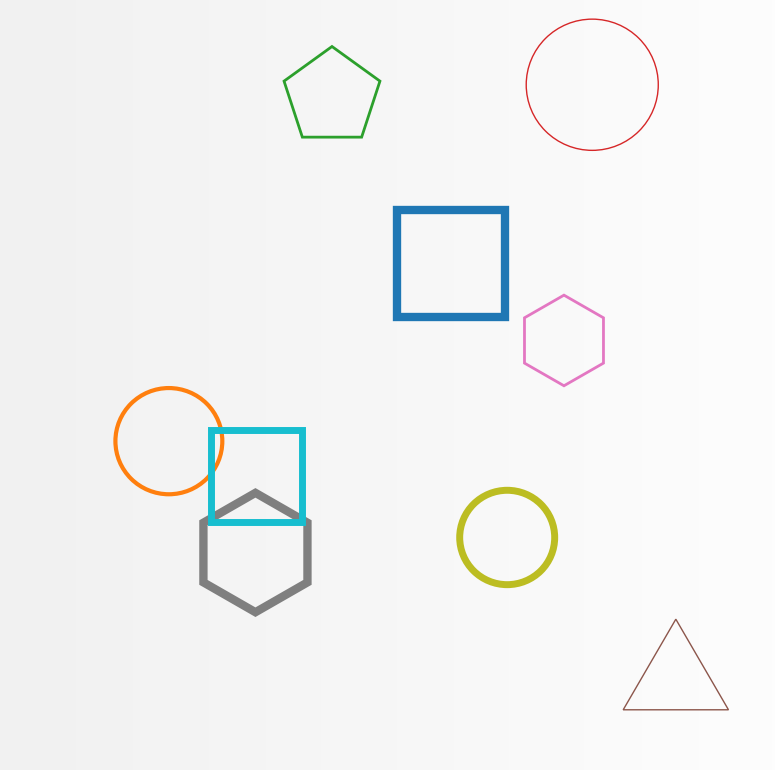[{"shape": "square", "thickness": 3, "radius": 0.35, "center": [0.582, 0.658]}, {"shape": "circle", "thickness": 1.5, "radius": 0.34, "center": [0.218, 0.427]}, {"shape": "pentagon", "thickness": 1, "radius": 0.33, "center": [0.428, 0.875]}, {"shape": "circle", "thickness": 0.5, "radius": 0.43, "center": [0.764, 0.89]}, {"shape": "triangle", "thickness": 0.5, "radius": 0.39, "center": [0.872, 0.117]}, {"shape": "hexagon", "thickness": 1, "radius": 0.29, "center": [0.728, 0.558]}, {"shape": "hexagon", "thickness": 3, "radius": 0.39, "center": [0.33, 0.282]}, {"shape": "circle", "thickness": 2.5, "radius": 0.31, "center": [0.654, 0.302]}, {"shape": "square", "thickness": 2.5, "radius": 0.3, "center": [0.331, 0.382]}]